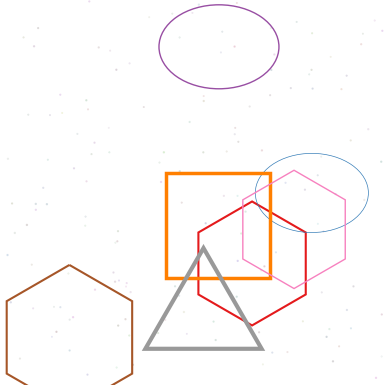[{"shape": "hexagon", "thickness": 1.5, "radius": 0.8, "center": [0.655, 0.316]}, {"shape": "oval", "thickness": 0.5, "radius": 0.73, "center": [0.81, 0.499]}, {"shape": "oval", "thickness": 1, "radius": 0.78, "center": [0.569, 0.878]}, {"shape": "square", "thickness": 2.5, "radius": 0.68, "center": [0.566, 0.414]}, {"shape": "hexagon", "thickness": 1.5, "radius": 0.94, "center": [0.18, 0.124]}, {"shape": "hexagon", "thickness": 1, "radius": 0.77, "center": [0.764, 0.404]}, {"shape": "triangle", "thickness": 3, "radius": 0.87, "center": [0.529, 0.181]}]